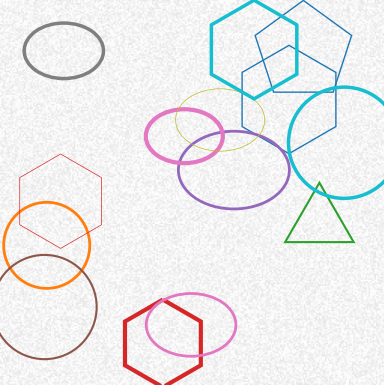[{"shape": "hexagon", "thickness": 1, "radius": 0.7, "center": [0.751, 0.742]}, {"shape": "pentagon", "thickness": 1, "radius": 0.66, "center": [0.788, 0.867]}, {"shape": "circle", "thickness": 2, "radius": 0.56, "center": [0.121, 0.363]}, {"shape": "triangle", "thickness": 1.5, "radius": 0.51, "center": [0.83, 0.423]}, {"shape": "hexagon", "thickness": 3, "radius": 0.57, "center": [0.423, 0.108]}, {"shape": "hexagon", "thickness": 0.5, "radius": 0.61, "center": [0.157, 0.477]}, {"shape": "oval", "thickness": 2, "radius": 0.72, "center": [0.607, 0.558]}, {"shape": "circle", "thickness": 1.5, "radius": 0.68, "center": [0.116, 0.203]}, {"shape": "oval", "thickness": 3, "radius": 0.5, "center": [0.479, 0.646]}, {"shape": "oval", "thickness": 2, "radius": 0.58, "center": [0.496, 0.156]}, {"shape": "oval", "thickness": 2.5, "radius": 0.51, "center": [0.166, 0.868]}, {"shape": "oval", "thickness": 0.5, "radius": 0.58, "center": [0.572, 0.688]}, {"shape": "circle", "thickness": 2.5, "radius": 0.72, "center": [0.894, 0.629]}, {"shape": "hexagon", "thickness": 2.5, "radius": 0.64, "center": [0.66, 0.871]}]